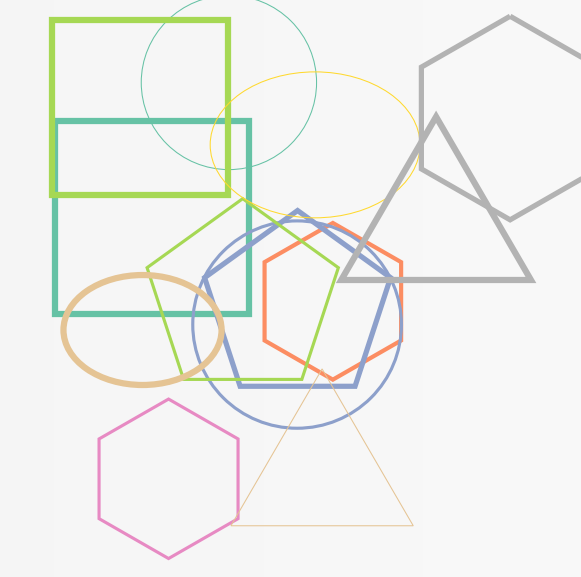[{"shape": "circle", "thickness": 0.5, "radius": 0.75, "center": [0.394, 0.856]}, {"shape": "square", "thickness": 3, "radius": 0.84, "center": [0.262, 0.622]}, {"shape": "hexagon", "thickness": 2, "radius": 0.68, "center": [0.573, 0.477]}, {"shape": "pentagon", "thickness": 2.5, "radius": 0.84, "center": [0.512, 0.466]}, {"shape": "circle", "thickness": 1.5, "radius": 0.9, "center": [0.511, 0.437]}, {"shape": "hexagon", "thickness": 1.5, "radius": 0.69, "center": [0.29, 0.17]}, {"shape": "square", "thickness": 3, "radius": 0.76, "center": [0.241, 0.813]}, {"shape": "pentagon", "thickness": 1.5, "radius": 0.87, "center": [0.418, 0.482]}, {"shape": "oval", "thickness": 0.5, "radius": 0.9, "center": [0.542, 0.748]}, {"shape": "triangle", "thickness": 0.5, "radius": 0.91, "center": [0.554, 0.179]}, {"shape": "oval", "thickness": 3, "radius": 0.68, "center": [0.245, 0.428]}, {"shape": "hexagon", "thickness": 2.5, "radius": 0.88, "center": [0.878, 0.795]}, {"shape": "triangle", "thickness": 3, "radius": 0.94, "center": [0.75, 0.609]}]